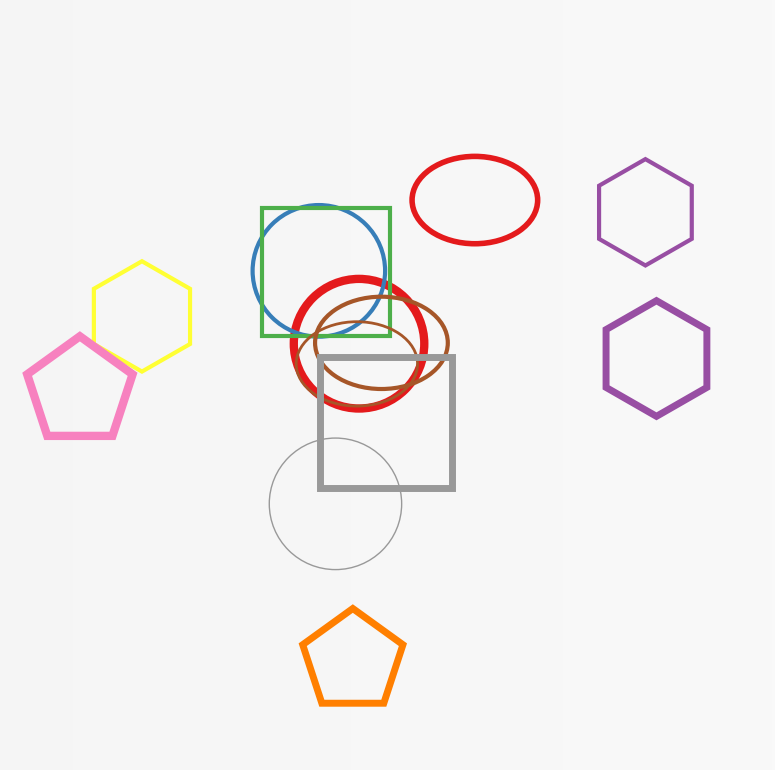[{"shape": "oval", "thickness": 2, "radius": 0.41, "center": [0.613, 0.74]}, {"shape": "circle", "thickness": 3, "radius": 0.42, "center": [0.463, 0.554]}, {"shape": "circle", "thickness": 1.5, "radius": 0.43, "center": [0.411, 0.648]}, {"shape": "square", "thickness": 1.5, "radius": 0.41, "center": [0.42, 0.647]}, {"shape": "hexagon", "thickness": 1.5, "radius": 0.35, "center": [0.833, 0.724]}, {"shape": "hexagon", "thickness": 2.5, "radius": 0.38, "center": [0.847, 0.534]}, {"shape": "pentagon", "thickness": 2.5, "radius": 0.34, "center": [0.455, 0.142]}, {"shape": "hexagon", "thickness": 1.5, "radius": 0.36, "center": [0.183, 0.589]}, {"shape": "oval", "thickness": 1, "radius": 0.39, "center": [0.46, 0.527]}, {"shape": "oval", "thickness": 1.5, "radius": 0.43, "center": [0.492, 0.555]}, {"shape": "pentagon", "thickness": 3, "radius": 0.36, "center": [0.103, 0.492]}, {"shape": "square", "thickness": 2.5, "radius": 0.43, "center": [0.498, 0.451]}, {"shape": "circle", "thickness": 0.5, "radius": 0.43, "center": [0.433, 0.346]}]